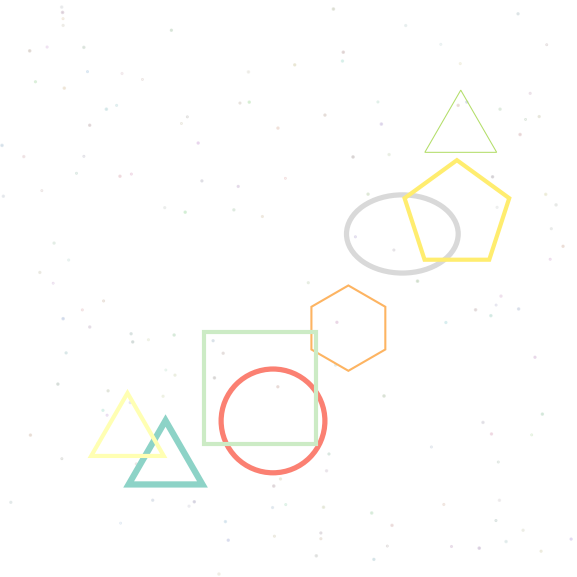[{"shape": "triangle", "thickness": 3, "radius": 0.37, "center": [0.287, 0.197]}, {"shape": "triangle", "thickness": 2, "radius": 0.36, "center": [0.221, 0.246]}, {"shape": "circle", "thickness": 2.5, "radius": 0.45, "center": [0.473, 0.27]}, {"shape": "hexagon", "thickness": 1, "radius": 0.37, "center": [0.603, 0.431]}, {"shape": "triangle", "thickness": 0.5, "radius": 0.36, "center": [0.798, 0.771]}, {"shape": "oval", "thickness": 2.5, "radius": 0.48, "center": [0.697, 0.594]}, {"shape": "square", "thickness": 2, "radius": 0.48, "center": [0.45, 0.327]}, {"shape": "pentagon", "thickness": 2, "radius": 0.48, "center": [0.791, 0.626]}]